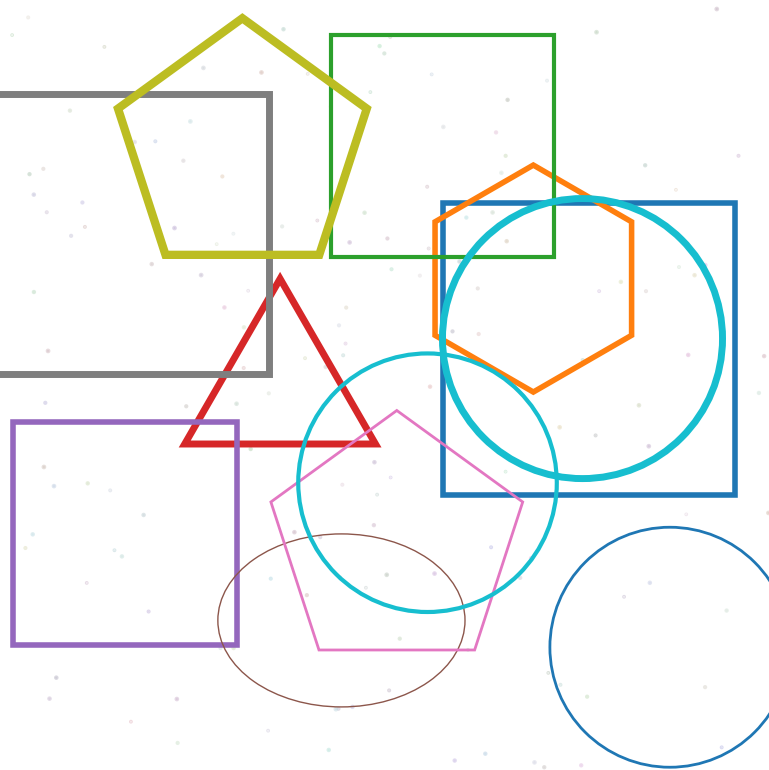[{"shape": "circle", "thickness": 1, "radius": 0.78, "center": [0.87, 0.159]}, {"shape": "square", "thickness": 2, "radius": 0.95, "center": [0.766, 0.547]}, {"shape": "hexagon", "thickness": 2, "radius": 0.74, "center": [0.693, 0.638]}, {"shape": "square", "thickness": 1.5, "radius": 0.72, "center": [0.575, 0.811]}, {"shape": "triangle", "thickness": 2.5, "radius": 0.72, "center": [0.364, 0.495]}, {"shape": "square", "thickness": 2, "radius": 0.72, "center": [0.162, 0.307]}, {"shape": "oval", "thickness": 0.5, "radius": 0.8, "center": [0.443, 0.194]}, {"shape": "pentagon", "thickness": 1, "radius": 0.86, "center": [0.515, 0.295]}, {"shape": "square", "thickness": 2.5, "radius": 0.91, "center": [0.168, 0.696]}, {"shape": "pentagon", "thickness": 3, "radius": 0.85, "center": [0.315, 0.806]}, {"shape": "circle", "thickness": 2.5, "radius": 0.91, "center": [0.756, 0.56]}, {"shape": "circle", "thickness": 1.5, "radius": 0.84, "center": [0.555, 0.373]}]